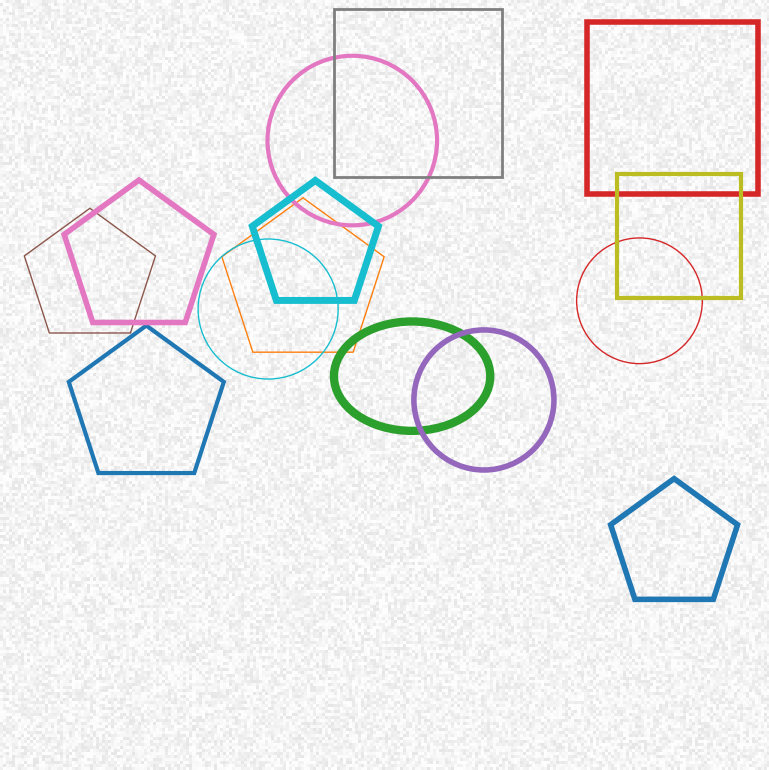[{"shape": "pentagon", "thickness": 1.5, "radius": 0.53, "center": [0.19, 0.471]}, {"shape": "pentagon", "thickness": 2, "radius": 0.43, "center": [0.875, 0.292]}, {"shape": "pentagon", "thickness": 0.5, "radius": 0.55, "center": [0.394, 0.632]}, {"shape": "oval", "thickness": 3, "radius": 0.51, "center": [0.535, 0.511]}, {"shape": "circle", "thickness": 0.5, "radius": 0.41, "center": [0.83, 0.609]}, {"shape": "square", "thickness": 2, "radius": 0.56, "center": [0.873, 0.86]}, {"shape": "circle", "thickness": 2, "radius": 0.45, "center": [0.628, 0.481]}, {"shape": "pentagon", "thickness": 0.5, "radius": 0.45, "center": [0.117, 0.64]}, {"shape": "pentagon", "thickness": 2, "radius": 0.51, "center": [0.181, 0.664]}, {"shape": "circle", "thickness": 1.5, "radius": 0.55, "center": [0.458, 0.817]}, {"shape": "square", "thickness": 1, "radius": 0.55, "center": [0.543, 0.879]}, {"shape": "square", "thickness": 1.5, "radius": 0.4, "center": [0.882, 0.693]}, {"shape": "circle", "thickness": 0.5, "radius": 0.45, "center": [0.348, 0.599]}, {"shape": "pentagon", "thickness": 2.5, "radius": 0.43, "center": [0.41, 0.68]}]